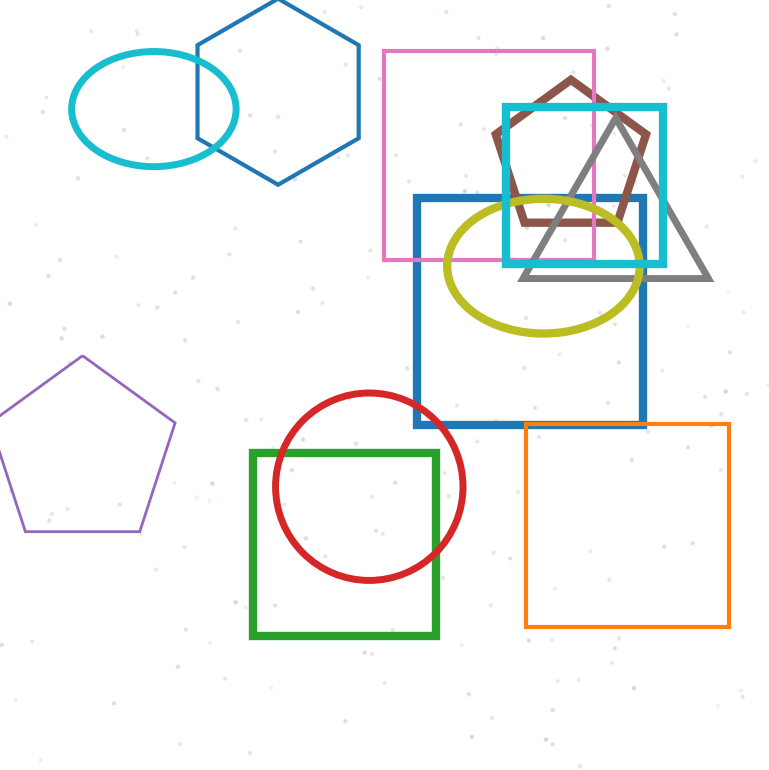[{"shape": "hexagon", "thickness": 1.5, "radius": 0.6, "center": [0.361, 0.881]}, {"shape": "square", "thickness": 3, "radius": 0.73, "center": [0.688, 0.595]}, {"shape": "square", "thickness": 1.5, "radius": 0.66, "center": [0.815, 0.317]}, {"shape": "square", "thickness": 3, "radius": 0.59, "center": [0.447, 0.293]}, {"shape": "circle", "thickness": 2.5, "radius": 0.61, "center": [0.48, 0.368]}, {"shape": "pentagon", "thickness": 1, "radius": 0.63, "center": [0.107, 0.412]}, {"shape": "pentagon", "thickness": 3, "radius": 0.51, "center": [0.741, 0.794]}, {"shape": "square", "thickness": 1.5, "radius": 0.68, "center": [0.635, 0.798]}, {"shape": "triangle", "thickness": 2.5, "radius": 0.69, "center": [0.8, 0.708]}, {"shape": "oval", "thickness": 3, "radius": 0.63, "center": [0.706, 0.654]}, {"shape": "square", "thickness": 3, "radius": 0.51, "center": [0.759, 0.759]}, {"shape": "oval", "thickness": 2.5, "radius": 0.53, "center": [0.2, 0.858]}]